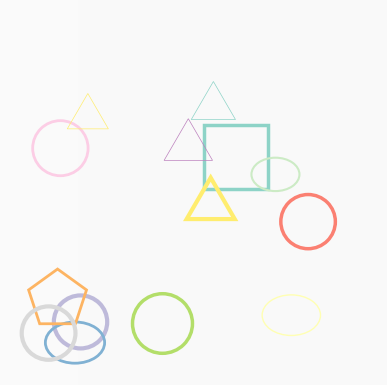[{"shape": "square", "thickness": 2.5, "radius": 0.42, "center": [0.609, 0.593]}, {"shape": "triangle", "thickness": 0.5, "radius": 0.33, "center": [0.551, 0.722]}, {"shape": "oval", "thickness": 1, "radius": 0.38, "center": [0.752, 0.181]}, {"shape": "circle", "thickness": 3, "radius": 0.34, "center": [0.208, 0.164]}, {"shape": "circle", "thickness": 2.5, "radius": 0.35, "center": [0.795, 0.424]}, {"shape": "oval", "thickness": 2, "radius": 0.38, "center": [0.194, 0.11]}, {"shape": "pentagon", "thickness": 2, "radius": 0.39, "center": [0.149, 0.223]}, {"shape": "circle", "thickness": 2.5, "radius": 0.39, "center": [0.419, 0.16]}, {"shape": "circle", "thickness": 2, "radius": 0.36, "center": [0.156, 0.615]}, {"shape": "circle", "thickness": 3, "radius": 0.35, "center": [0.125, 0.135]}, {"shape": "triangle", "thickness": 0.5, "radius": 0.36, "center": [0.486, 0.619]}, {"shape": "oval", "thickness": 1.5, "radius": 0.31, "center": [0.711, 0.547]}, {"shape": "triangle", "thickness": 3, "radius": 0.36, "center": [0.544, 0.467]}, {"shape": "triangle", "thickness": 0.5, "radius": 0.31, "center": [0.227, 0.696]}]